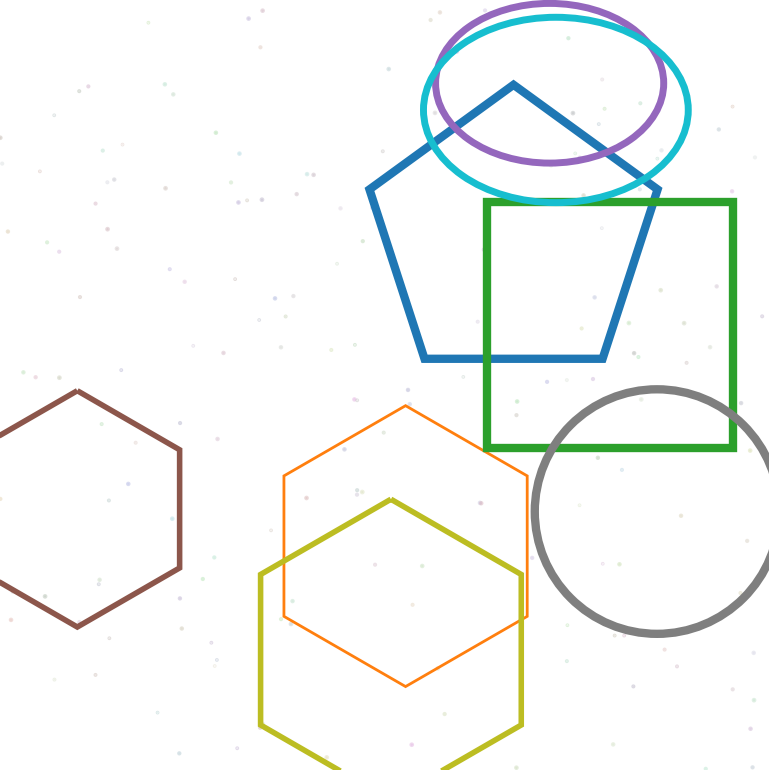[{"shape": "pentagon", "thickness": 3, "radius": 0.98, "center": [0.667, 0.693]}, {"shape": "hexagon", "thickness": 1, "radius": 0.91, "center": [0.527, 0.291]}, {"shape": "square", "thickness": 3, "radius": 0.8, "center": [0.792, 0.578]}, {"shape": "oval", "thickness": 2.5, "radius": 0.74, "center": [0.714, 0.892]}, {"shape": "hexagon", "thickness": 2, "radius": 0.77, "center": [0.1, 0.339]}, {"shape": "circle", "thickness": 3, "radius": 0.79, "center": [0.853, 0.336]}, {"shape": "hexagon", "thickness": 2, "radius": 0.98, "center": [0.508, 0.156]}, {"shape": "oval", "thickness": 2.5, "radius": 0.86, "center": [0.722, 0.857]}]